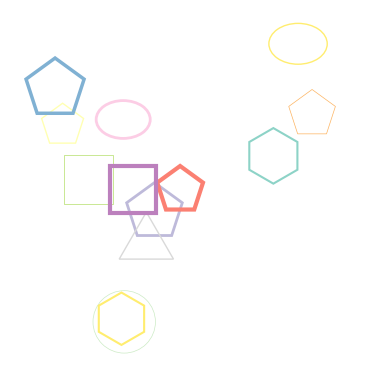[{"shape": "hexagon", "thickness": 1.5, "radius": 0.36, "center": [0.71, 0.595]}, {"shape": "pentagon", "thickness": 1, "radius": 0.29, "center": [0.163, 0.675]}, {"shape": "pentagon", "thickness": 2, "radius": 0.38, "center": [0.401, 0.45]}, {"shape": "pentagon", "thickness": 3, "radius": 0.31, "center": [0.468, 0.506]}, {"shape": "pentagon", "thickness": 2.5, "radius": 0.4, "center": [0.143, 0.77]}, {"shape": "pentagon", "thickness": 0.5, "radius": 0.32, "center": [0.811, 0.704]}, {"shape": "square", "thickness": 0.5, "radius": 0.32, "center": [0.229, 0.533]}, {"shape": "oval", "thickness": 2, "radius": 0.35, "center": [0.32, 0.69]}, {"shape": "triangle", "thickness": 1, "radius": 0.41, "center": [0.38, 0.368]}, {"shape": "square", "thickness": 3, "radius": 0.3, "center": [0.345, 0.508]}, {"shape": "circle", "thickness": 0.5, "radius": 0.41, "center": [0.323, 0.164]}, {"shape": "oval", "thickness": 1, "radius": 0.38, "center": [0.774, 0.886]}, {"shape": "hexagon", "thickness": 1.5, "radius": 0.34, "center": [0.315, 0.172]}]